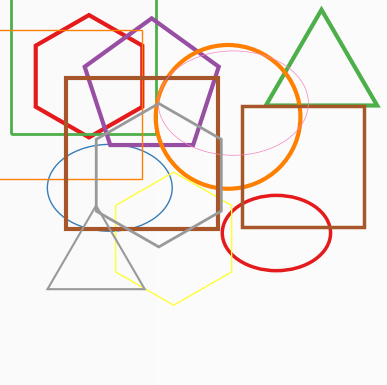[{"shape": "hexagon", "thickness": 3, "radius": 0.79, "center": [0.23, 0.802]}, {"shape": "oval", "thickness": 2.5, "radius": 0.7, "center": [0.713, 0.395]}, {"shape": "oval", "thickness": 1, "radius": 0.81, "center": [0.283, 0.512]}, {"shape": "square", "thickness": 2, "radius": 0.94, "center": [0.215, 0.839]}, {"shape": "triangle", "thickness": 3, "radius": 0.83, "center": [0.83, 0.809]}, {"shape": "pentagon", "thickness": 3, "radius": 0.91, "center": [0.392, 0.77]}, {"shape": "square", "thickness": 1, "radius": 0.97, "center": [0.172, 0.729]}, {"shape": "circle", "thickness": 3, "radius": 0.93, "center": [0.589, 0.696]}, {"shape": "hexagon", "thickness": 1, "radius": 0.86, "center": [0.448, 0.38]}, {"shape": "square", "thickness": 3, "radius": 0.98, "center": [0.367, 0.601]}, {"shape": "square", "thickness": 2.5, "radius": 0.79, "center": [0.782, 0.568]}, {"shape": "oval", "thickness": 0.5, "radius": 0.97, "center": [0.602, 0.732]}, {"shape": "triangle", "thickness": 1.5, "radius": 0.72, "center": [0.248, 0.321]}, {"shape": "hexagon", "thickness": 2, "radius": 0.93, "center": [0.41, 0.545]}]